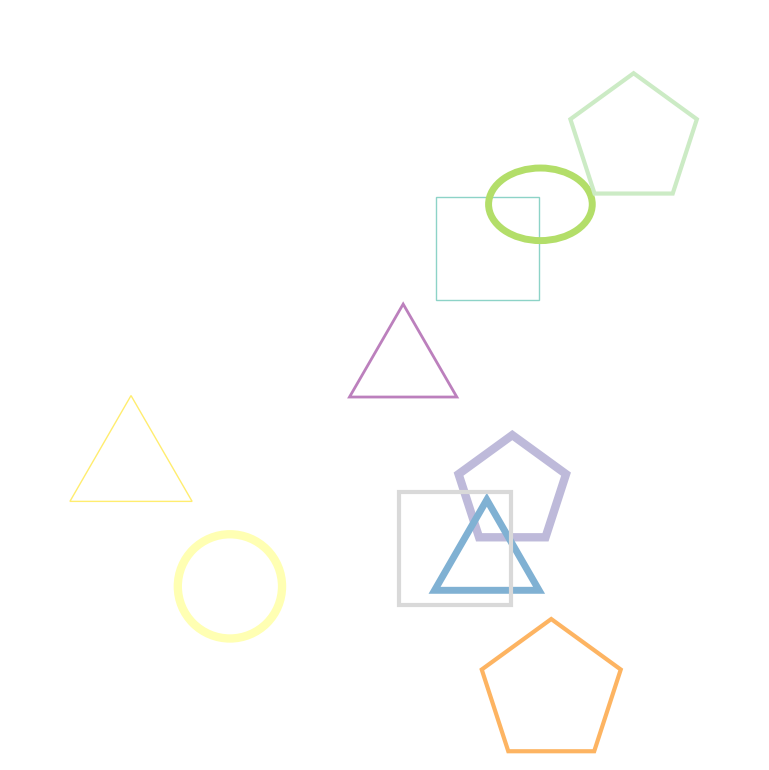[{"shape": "square", "thickness": 0.5, "radius": 0.33, "center": [0.633, 0.678]}, {"shape": "circle", "thickness": 3, "radius": 0.34, "center": [0.299, 0.238]}, {"shape": "pentagon", "thickness": 3, "radius": 0.37, "center": [0.665, 0.362]}, {"shape": "triangle", "thickness": 2.5, "radius": 0.39, "center": [0.632, 0.273]}, {"shape": "pentagon", "thickness": 1.5, "radius": 0.47, "center": [0.716, 0.101]}, {"shape": "oval", "thickness": 2.5, "radius": 0.34, "center": [0.702, 0.735]}, {"shape": "square", "thickness": 1.5, "radius": 0.37, "center": [0.591, 0.287]}, {"shape": "triangle", "thickness": 1, "radius": 0.4, "center": [0.524, 0.525]}, {"shape": "pentagon", "thickness": 1.5, "radius": 0.43, "center": [0.823, 0.819]}, {"shape": "triangle", "thickness": 0.5, "radius": 0.46, "center": [0.17, 0.395]}]